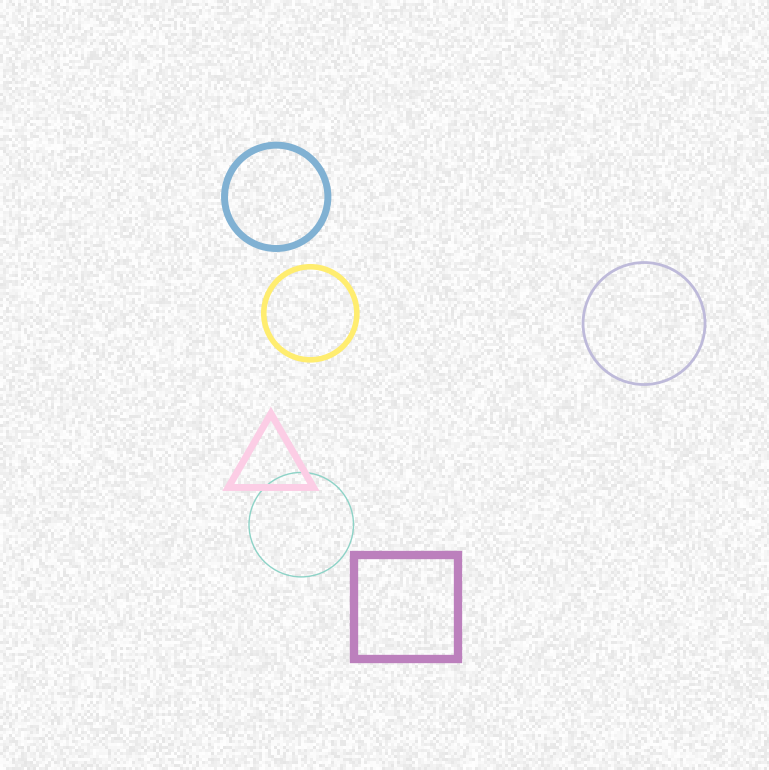[{"shape": "circle", "thickness": 0.5, "radius": 0.34, "center": [0.391, 0.319]}, {"shape": "circle", "thickness": 1, "radius": 0.4, "center": [0.836, 0.58]}, {"shape": "circle", "thickness": 2.5, "radius": 0.34, "center": [0.359, 0.744]}, {"shape": "triangle", "thickness": 2.5, "radius": 0.32, "center": [0.352, 0.399]}, {"shape": "square", "thickness": 3, "radius": 0.34, "center": [0.527, 0.212]}, {"shape": "circle", "thickness": 2, "radius": 0.3, "center": [0.403, 0.593]}]